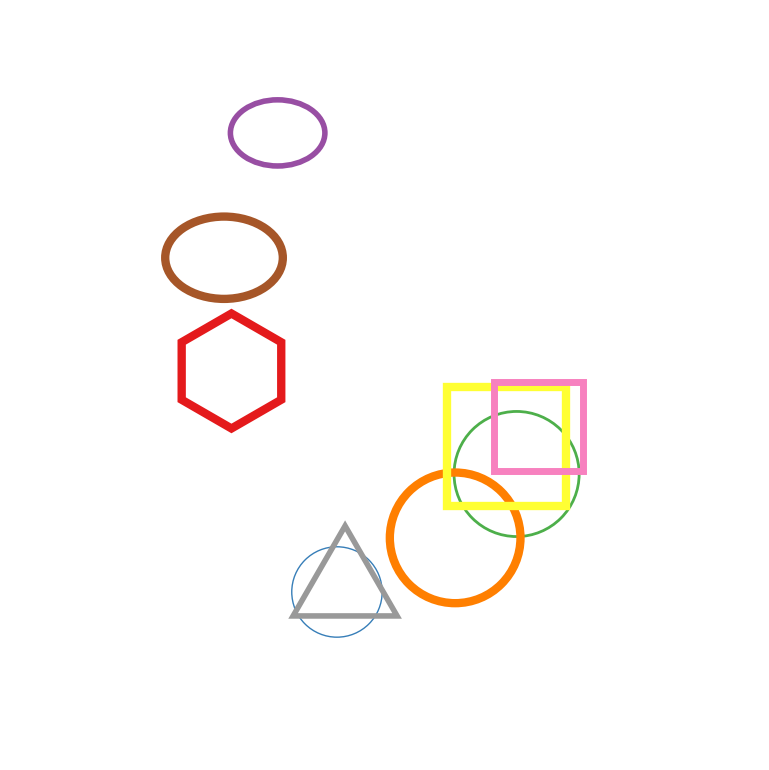[{"shape": "hexagon", "thickness": 3, "radius": 0.37, "center": [0.301, 0.518]}, {"shape": "circle", "thickness": 0.5, "radius": 0.29, "center": [0.438, 0.231]}, {"shape": "circle", "thickness": 1, "radius": 0.41, "center": [0.671, 0.384]}, {"shape": "oval", "thickness": 2, "radius": 0.31, "center": [0.361, 0.827]}, {"shape": "circle", "thickness": 3, "radius": 0.42, "center": [0.591, 0.301]}, {"shape": "square", "thickness": 3, "radius": 0.39, "center": [0.658, 0.42]}, {"shape": "oval", "thickness": 3, "radius": 0.38, "center": [0.291, 0.665]}, {"shape": "square", "thickness": 2.5, "radius": 0.29, "center": [0.7, 0.446]}, {"shape": "triangle", "thickness": 2, "radius": 0.39, "center": [0.448, 0.239]}]